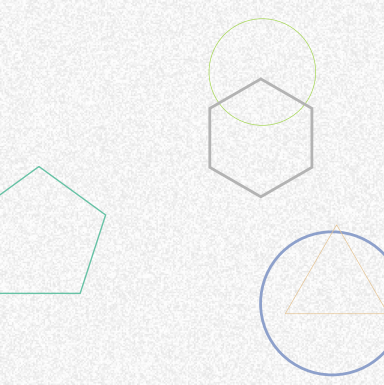[{"shape": "pentagon", "thickness": 1, "radius": 0.91, "center": [0.101, 0.385]}, {"shape": "circle", "thickness": 2, "radius": 0.93, "center": [0.863, 0.212]}, {"shape": "circle", "thickness": 0.5, "radius": 0.69, "center": [0.681, 0.813]}, {"shape": "triangle", "thickness": 0.5, "radius": 0.77, "center": [0.874, 0.262]}, {"shape": "hexagon", "thickness": 2, "radius": 0.77, "center": [0.678, 0.642]}]